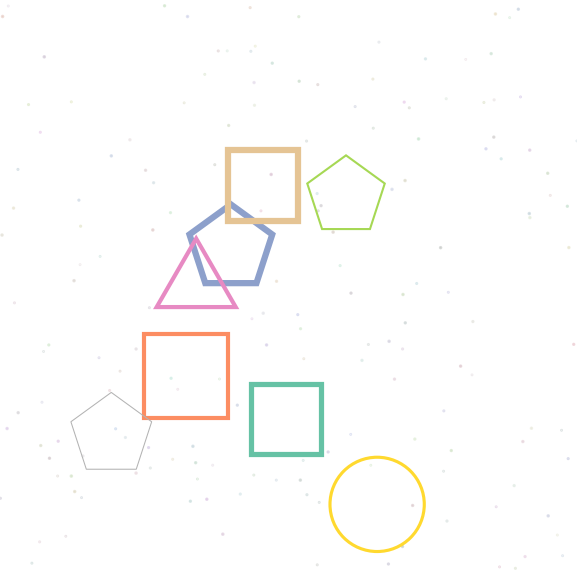[{"shape": "square", "thickness": 2.5, "radius": 0.3, "center": [0.495, 0.273]}, {"shape": "square", "thickness": 2, "radius": 0.36, "center": [0.323, 0.348]}, {"shape": "pentagon", "thickness": 3, "radius": 0.38, "center": [0.4, 0.57]}, {"shape": "triangle", "thickness": 2, "radius": 0.4, "center": [0.34, 0.507]}, {"shape": "pentagon", "thickness": 1, "radius": 0.35, "center": [0.599, 0.66]}, {"shape": "circle", "thickness": 1.5, "radius": 0.41, "center": [0.653, 0.126]}, {"shape": "square", "thickness": 3, "radius": 0.3, "center": [0.455, 0.678]}, {"shape": "pentagon", "thickness": 0.5, "radius": 0.37, "center": [0.193, 0.246]}]